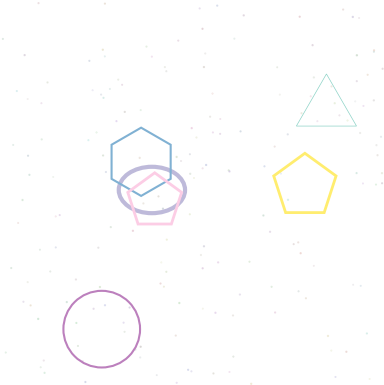[{"shape": "triangle", "thickness": 0.5, "radius": 0.45, "center": [0.848, 0.718]}, {"shape": "oval", "thickness": 3, "radius": 0.43, "center": [0.395, 0.507]}, {"shape": "hexagon", "thickness": 1.5, "radius": 0.44, "center": [0.367, 0.58]}, {"shape": "pentagon", "thickness": 2, "radius": 0.37, "center": [0.402, 0.478]}, {"shape": "circle", "thickness": 1.5, "radius": 0.5, "center": [0.264, 0.145]}, {"shape": "pentagon", "thickness": 2, "radius": 0.43, "center": [0.792, 0.517]}]